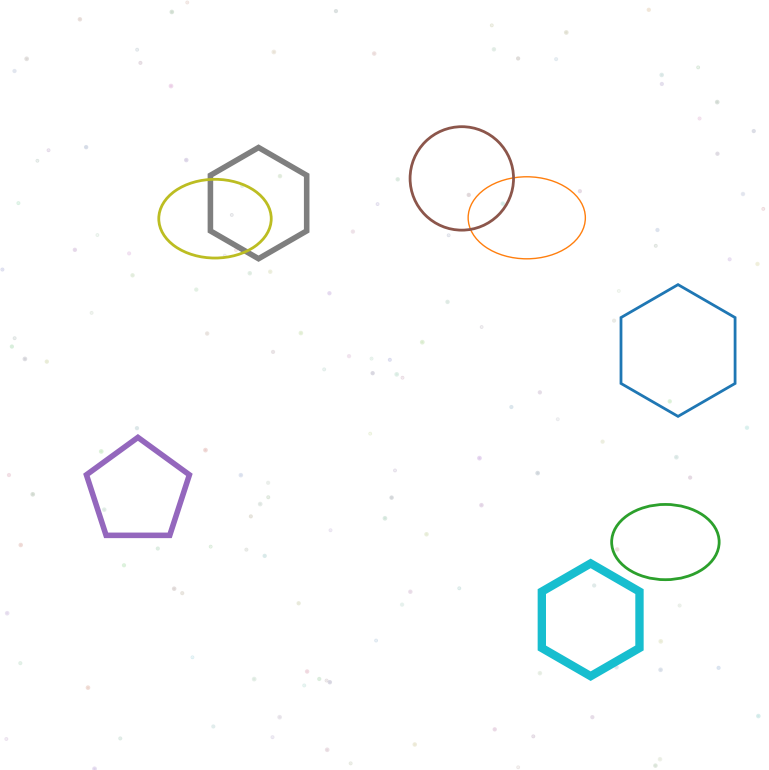[{"shape": "hexagon", "thickness": 1, "radius": 0.43, "center": [0.881, 0.545]}, {"shape": "oval", "thickness": 0.5, "radius": 0.38, "center": [0.684, 0.717]}, {"shape": "oval", "thickness": 1, "radius": 0.35, "center": [0.864, 0.296]}, {"shape": "pentagon", "thickness": 2, "radius": 0.35, "center": [0.179, 0.362]}, {"shape": "circle", "thickness": 1, "radius": 0.34, "center": [0.6, 0.768]}, {"shape": "hexagon", "thickness": 2, "radius": 0.36, "center": [0.336, 0.736]}, {"shape": "oval", "thickness": 1, "radius": 0.37, "center": [0.279, 0.716]}, {"shape": "hexagon", "thickness": 3, "radius": 0.37, "center": [0.767, 0.195]}]